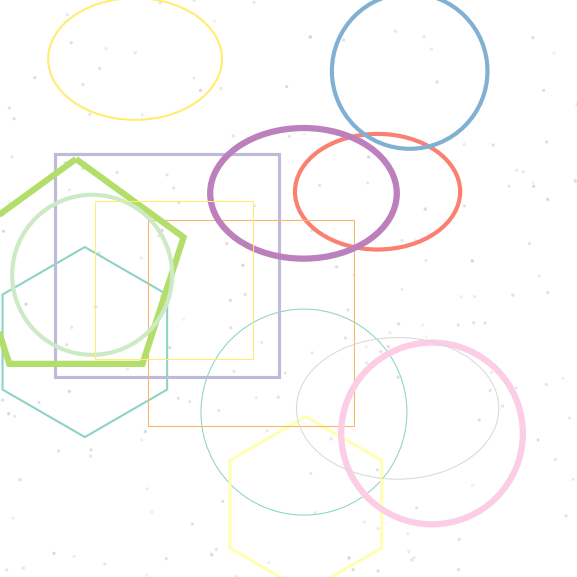[{"shape": "circle", "thickness": 0.5, "radius": 0.89, "center": [0.526, 0.286]}, {"shape": "hexagon", "thickness": 1, "radius": 0.82, "center": [0.147, 0.407]}, {"shape": "hexagon", "thickness": 1.5, "radius": 0.76, "center": [0.529, 0.126]}, {"shape": "square", "thickness": 1.5, "radius": 0.97, "center": [0.289, 0.539]}, {"shape": "oval", "thickness": 2, "radius": 0.72, "center": [0.654, 0.667]}, {"shape": "circle", "thickness": 2, "radius": 0.67, "center": [0.709, 0.876]}, {"shape": "square", "thickness": 0.5, "radius": 0.89, "center": [0.434, 0.44]}, {"shape": "pentagon", "thickness": 3, "radius": 0.98, "center": [0.131, 0.528]}, {"shape": "circle", "thickness": 3, "radius": 0.79, "center": [0.748, 0.249]}, {"shape": "oval", "thickness": 0.5, "radius": 0.88, "center": [0.689, 0.292]}, {"shape": "oval", "thickness": 3, "radius": 0.81, "center": [0.526, 0.664]}, {"shape": "circle", "thickness": 2, "radius": 0.69, "center": [0.16, 0.523]}, {"shape": "oval", "thickness": 1, "radius": 0.75, "center": [0.234, 0.897]}, {"shape": "square", "thickness": 0.5, "radius": 0.68, "center": [0.301, 0.514]}]